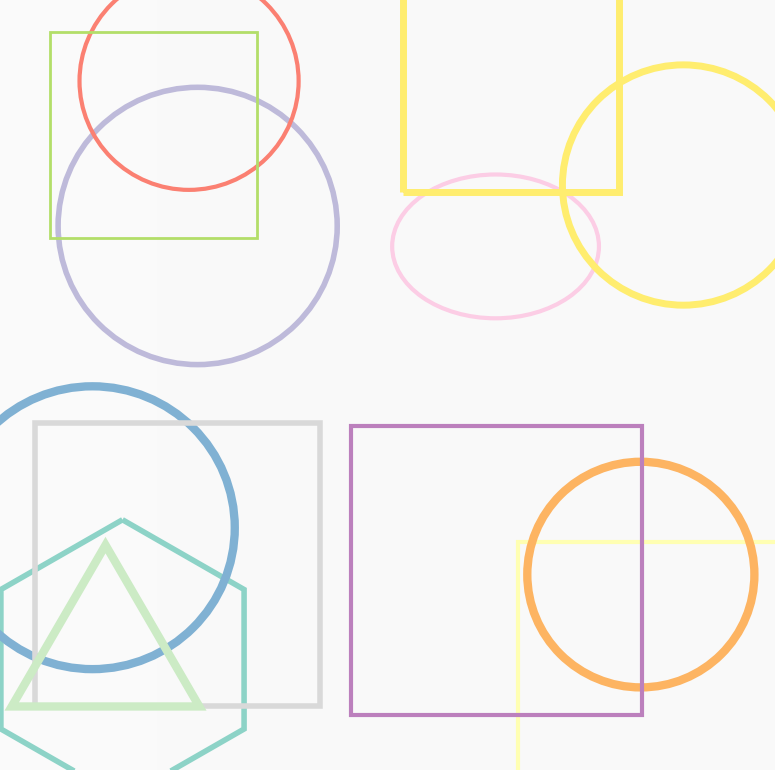[{"shape": "hexagon", "thickness": 2, "radius": 0.91, "center": [0.158, 0.144]}, {"shape": "square", "thickness": 1.5, "radius": 0.9, "center": [0.849, 0.115]}, {"shape": "circle", "thickness": 2, "radius": 0.9, "center": [0.255, 0.707]}, {"shape": "circle", "thickness": 1.5, "radius": 0.71, "center": [0.244, 0.895]}, {"shape": "circle", "thickness": 3, "radius": 0.92, "center": [0.119, 0.315]}, {"shape": "circle", "thickness": 3, "radius": 0.73, "center": [0.827, 0.254]}, {"shape": "square", "thickness": 1, "radius": 0.67, "center": [0.198, 0.824]}, {"shape": "oval", "thickness": 1.5, "radius": 0.67, "center": [0.639, 0.68]}, {"shape": "square", "thickness": 2, "radius": 0.92, "center": [0.229, 0.267]}, {"shape": "square", "thickness": 1.5, "radius": 0.94, "center": [0.641, 0.259]}, {"shape": "triangle", "thickness": 3, "radius": 0.7, "center": [0.136, 0.152]}, {"shape": "circle", "thickness": 2.5, "radius": 0.78, "center": [0.882, 0.76]}, {"shape": "square", "thickness": 2.5, "radius": 0.7, "center": [0.66, 0.89]}]